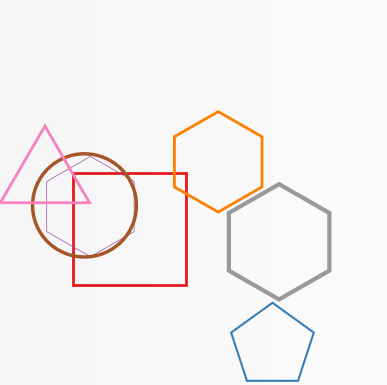[{"shape": "square", "thickness": 2, "radius": 0.73, "center": [0.334, 0.405]}, {"shape": "pentagon", "thickness": 1.5, "radius": 0.56, "center": [0.703, 0.101]}, {"shape": "hexagon", "thickness": 0.5, "radius": 0.65, "center": [0.233, 0.464]}, {"shape": "hexagon", "thickness": 2, "radius": 0.65, "center": [0.563, 0.58]}, {"shape": "circle", "thickness": 2.5, "radius": 0.67, "center": [0.218, 0.467]}, {"shape": "triangle", "thickness": 2, "radius": 0.66, "center": [0.116, 0.54]}, {"shape": "hexagon", "thickness": 3, "radius": 0.75, "center": [0.72, 0.372]}]